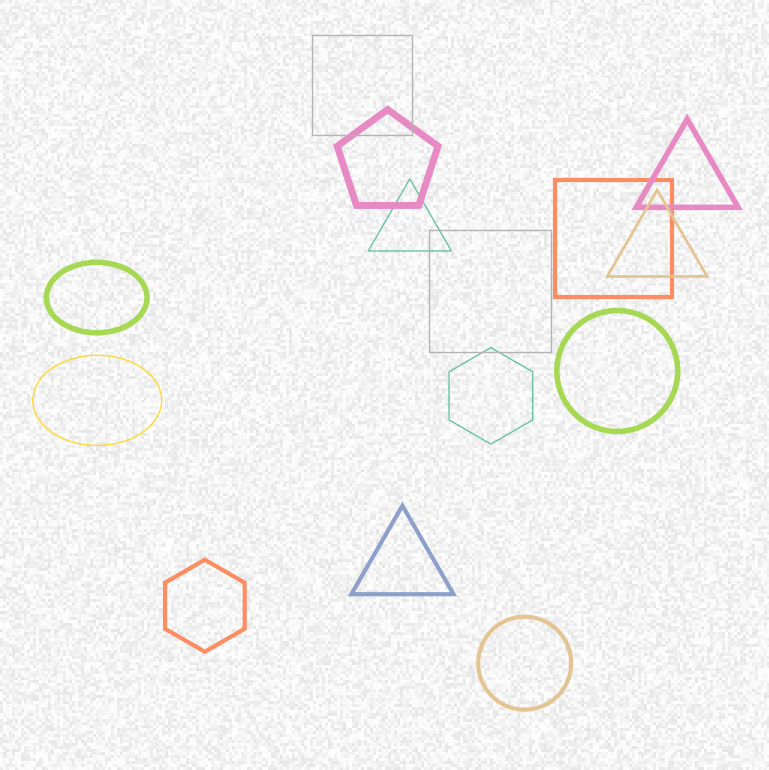[{"shape": "triangle", "thickness": 0.5, "radius": 0.31, "center": [0.532, 0.705]}, {"shape": "hexagon", "thickness": 0.5, "radius": 0.31, "center": [0.637, 0.486]}, {"shape": "square", "thickness": 1.5, "radius": 0.38, "center": [0.797, 0.69]}, {"shape": "hexagon", "thickness": 1.5, "radius": 0.3, "center": [0.266, 0.213]}, {"shape": "triangle", "thickness": 1.5, "radius": 0.38, "center": [0.523, 0.267]}, {"shape": "pentagon", "thickness": 2.5, "radius": 0.34, "center": [0.503, 0.789]}, {"shape": "triangle", "thickness": 2, "radius": 0.38, "center": [0.892, 0.769]}, {"shape": "oval", "thickness": 2, "radius": 0.33, "center": [0.126, 0.614]}, {"shape": "circle", "thickness": 2, "radius": 0.39, "center": [0.802, 0.518]}, {"shape": "oval", "thickness": 0.5, "radius": 0.42, "center": [0.126, 0.48]}, {"shape": "triangle", "thickness": 1, "radius": 0.37, "center": [0.853, 0.678]}, {"shape": "circle", "thickness": 1.5, "radius": 0.3, "center": [0.681, 0.139]}, {"shape": "square", "thickness": 0.5, "radius": 0.32, "center": [0.471, 0.89]}, {"shape": "square", "thickness": 0.5, "radius": 0.4, "center": [0.637, 0.622]}]